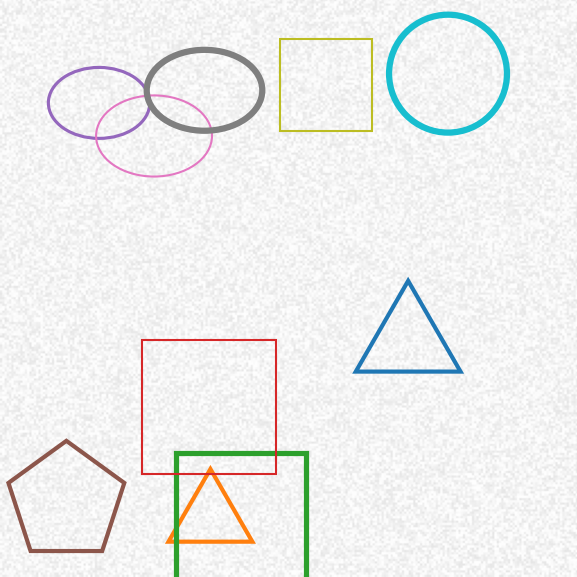[{"shape": "triangle", "thickness": 2, "radius": 0.52, "center": [0.707, 0.408]}, {"shape": "triangle", "thickness": 2, "radius": 0.42, "center": [0.364, 0.103]}, {"shape": "square", "thickness": 2.5, "radius": 0.56, "center": [0.417, 0.101]}, {"shape": "square", "thickness": 1, "radius": 0.58, "center": [0.362, 0.295]}, {"shape": "oval", "thickness": 1.5, "radius": 0.44, "center": [0.172, 0.821]}, {"shape": "pentagon", "thickness": 2, "radius": 0.53, "center": [0.115, 0.13]}, {"shape": "oval", "thickness": 1, "radius": 0.5, "center": [0.267, 0.764]}, {"shape": "oval", "thickness": 3, "radius": 0.5, "center": [0.354, 0.843]}, {"shape": "square", "thickness": 1, "radius": 0.4, "center": [0.564, 0.852]}, {"shape": "circle", "thickness": 3, "radius": 0.51, "center": [0.776, 0.872]}]